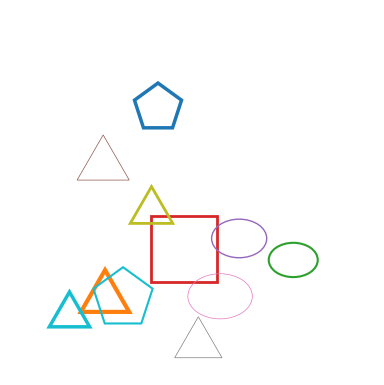[{"shape": "pentagon", "thickness": 2.5, "radius": 0.32, "center": [0.41, 0.72]}, {"shape": "triangle", "thickness": 3, "radius": 0.36, "center": [0.273, 0.226]}, {"shape": "oval", "thickness": 1.5, "radius": 0.32, "center": [0.762, 0.325]}, {"shape": "square", "thickness": 2, "radius": 0.42, "center": [0.478, 0.354]}, {"shape": "oval", "thickness": 1, "radius": 0.36, "center": [0.621, 0.381]}, {"shape": "triangle", "thickness": 0.5, "radius": 0.39, "center": [0.268, 0.571]}, {"shape": "oval", "thickness": 0.5, "radius": 0.42, "center": [0.572, 0.23]}, {"shape": "triangle", "thickness": 0.5, "radius": 0.36, "center": [0.515, 0.106]}, {"shape": "triangle", "thickness": 2, "radius": 0.32, "center": [0.394, 0.452]}, {"shape": "pentagon", "thickness": 1.5, "radius": 0.4, "center": [0.32, 0.225]}, {"shape": "triangle", "thickness": 2.5, "radius": 0.3, "center": [0.18, 0.181]}]